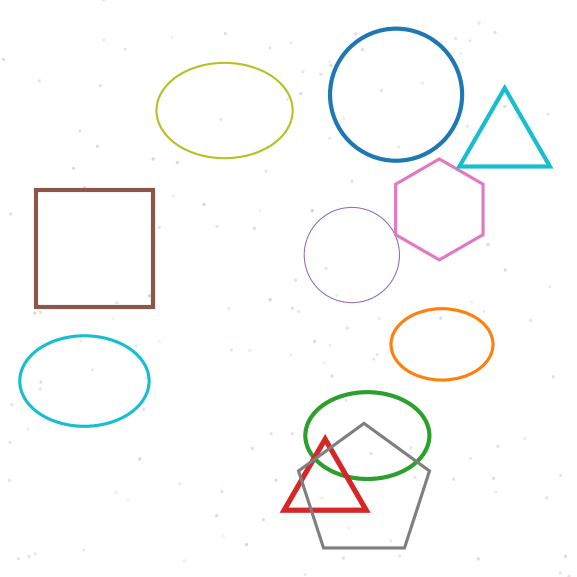[{"shape": "circle", "thickness": 2, "radius": 0.57, "center": [0.686, 0.835]}, {"shape": "oval", "thickness": 1.5, "radius": 0.44, "center": [0.765, 0.403]}, {"shape": "oval", "thickness": 2, "radius": 0.54, "center": [0.636, 0.245]}, {"shape": "triangle", "thickness": 2.5, "radius": 0.41, "center": [0.563, 0.157]}, {"shape": "circle", "thickness": 0.5, "radius": 0.41, "center": [0.609, 0.557]}, {"shape": "square", "thickness": 2, "radius": 0.5, "center": [0.164, 0.569]}, {"shape": "hexagon", "thickness": 1.5, "radius": 0.44, "center": [0.761, 0.637]}, {"shape": "pentagon", "thickness": 1.5, "radius": 0.6, "center": [0.63, 0.147]}, {"shape": "oval", "thickness": 1, "radius": 0.59, "center": [0.389, 0.808]}, {"shape": "oval", "thickness": 1.5, "radius": 0.56, "center": [0.146, 0.339]}, {"shape": "triangle", "thickness": 2, "radius": 0.45, "center": [0.874, 0.756]}]